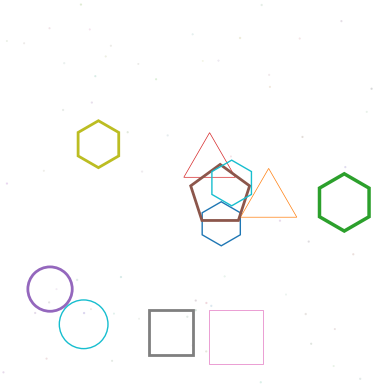[{"shape": "hexagon", "thickness": 1, "radius": 0.29, "center": [0.575, 0.419]}, {"shape": "triangle", "thickness": 0.5, "radius": 0.42, "center": [0.698, 0.478]}, {"shape": "hexagon", "thickness": 2.5, "radius": 0.37, "center": [0.894, 0.474]}, {"shape": "triangle", "thickness": 0.5, "radius": 0.39, "center": [0.544, 0.578]}, {"shape": "circle", "thickness": 2, "radius": 0.29, "center": [0.13, 0.249]}, {"shape": "pentagon", "thickness": 2, "radius": 0.4, "center": [0.572, 0.492]}, {"shape": "square", "thickness": 0.5, "radius": 0.35, "center": [0.613, 0.124]}, {"shape": "square", "thickness": 2, "radius": 0.29, "center": [0.445, 0.136]}, {"shape": "hexagon", "thickness": 2, "radius": 0.3, "center": [0.256, 0.625]}, {"shape": "circle", "thickness": 1, "radius": 0.32, "center": [0.217, 0.158]}, {"shape": "hexagon", "thickness": 1, "radius": 0.3, "center": [0.602, 0.525]}]